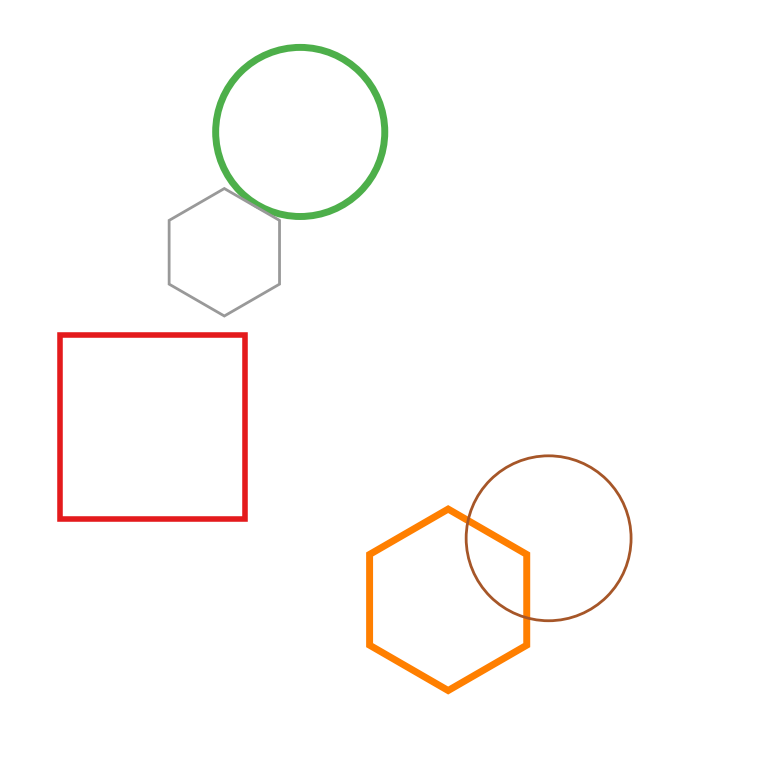[{"shape": "square", "thickness": 2, "radius": 0.6, "center": [0.198, 0.445]}, {"shape": "circle", "thickness": 2.5, "radius": 0.55, "center": [0.39, 0.829]}, {"shape": "hexagon", "thickness": 2.5, "radius": 0.59, "center": [0.582, 0.221]}, {"shape": "circle", "thickness": 1, "radius": 0.54, "center": [0.712, 0.301]}, {"shape": "hexagon", "thickness": 1, "radius": 0.41, "center": [0.291, 0.672]}]